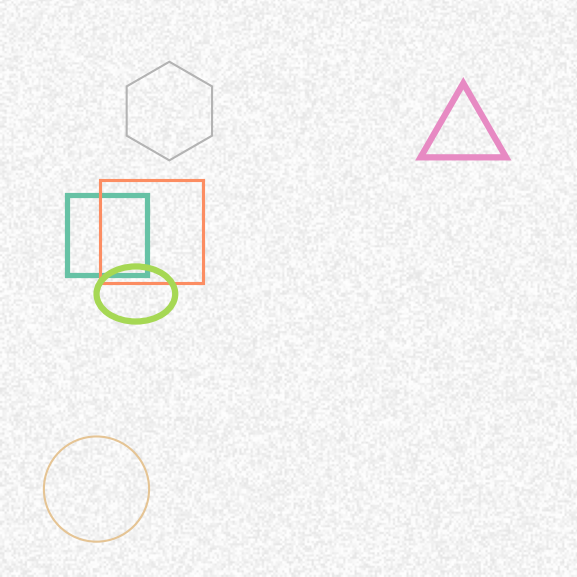[{"shape": "square", "thickness": 2.5, "radius": 0.35, "center": [0.185, 0.592]}, {"shape": "square", "thickness": 1.5, "radius": 0.45, "center": [0.262, 0.598]}, {"shape": "triangle", "thickness": 3, "radius": 0.43, "center": [0.802, 0.769]}, {"shape": "oval", "thickness": 3, "radius": 0.34, "center": [0.235, 0.49]}, {"shape": "circle", "thickness": 1, "radius": 0.46, "center": [0.167, 0.152]}, {"shape": "hexagon", "thickness": 1, "radius": 0.43, "center": [0.293, 0.807]}]